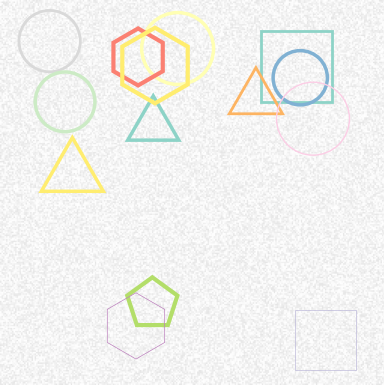[{"shape": "square", "thickness": 2, "radius": 0.46, "center": [0.77, 0.827]}, {"shape": "triangle", "thickness": 2.5, "radius": 0.38, "center": [0.398, 0.674]}, {"shape": "circle", "thickness": 2.5, "radius": 0.47, "center": [0.461, 0.874]}, {"shape": "square", "thickness": 0.5, "radius": 0.39, "center": [0.845, 0.117]}, {"shape": "hexagon", "thickness": 3, "radius": 0.37, "center": [0.359, 0.852]}, {"shape": "circle", "thickness": 2.5, "radius": 0.35, "center": [0.78, 0.798]}, {"shape": "triangle", "thickness": 2, "radius": 0.4, "center": [0.665, 0.744]}, {"shape": "pentagon", "thickness": 3, "radius": 0.34, "center": [0.396, 0.211]}, {"shape": "circle", "thickness": 1, "radius": 0.47, "center": [0.813, 0.692]}, {"shape": "circle", "thickness": 2, "radius": 0.4, "center": [0.129, 0.893]}, {"shape": "hexagon", "thickness": 0.5, "radius": 0.43, "center": [0.353, 0.154]}, {"shape": "circle", "thickness": 2.5, "radius": 0.39, "center": [0.169, 0.735]}, {"shape": "triangle", "thickness": 2.5, "radius": 0.47, "center": [0.188, 0.55]}, {"shape": "hexagon", "thickness": 3, "radius": 0.49, "center": [0.403, 0.83]}]